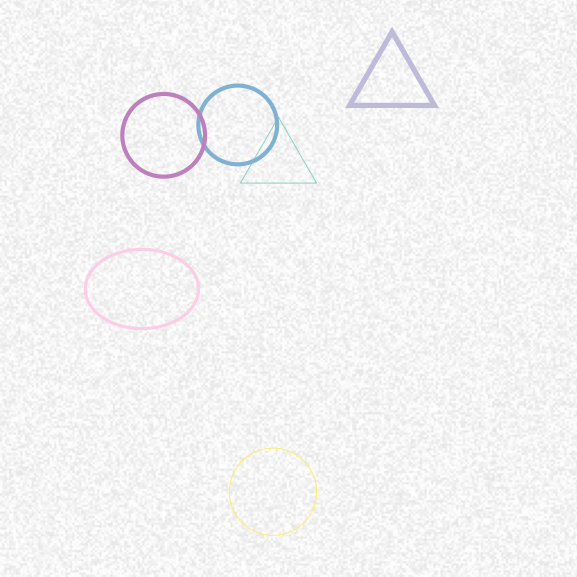[{"shape": "triangle", "thickness": 0.5, "radius": 0.38, "center": [0.482, 0.72]}, {"shape": "triangle", "thickness": 2.5, "radius": 0.42, "center": [0.679, 0.859]}, {"shape": "circle", "thickness": 2, "radius": 0.34, "center": [0.412, 0.783]}, {"shape": "oval", "thickness": 1.5, "radius": 0.49, "center": [0.246, 0.499]}, {"shape": "circle", "thickness": 2, "radius": 0.36, "center": [0.283, 0.765]}, {"shape": "circle", "thickness": 0.5, "radius": 0.38, "center": [0.473, 0.148]}]